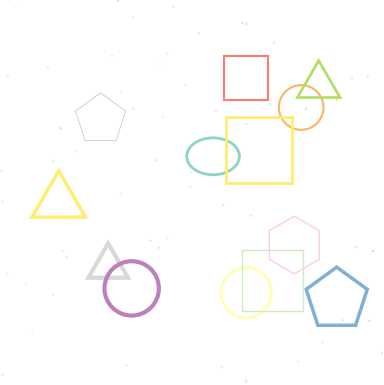[{"shape": "oval", "thickness": 2, "radius": 0.34, "center": [0.553, 0.594]}, {"shape": "circle", "thickness": 2, "radius": 0.33, "center": [0.64, 0.24]}, {"shape": "pentagon", "thickness": 0.5, "radius": 0.34, "center": [0.261, 0.69]}, {"shape": "square", "thickness": 1.5, "radius": 0.29, "center": [0.638, 0.798]}, {"shape": "pentagon", "thickness": 2.5, "radius": 0.42, "center": [0.875, 0.223]}, {"shape": "circle", "thickness": 1.5, "radius": 0.29, "center": [0.782, 0.721]}, {"shape": "triangle", "thickness": 2, "radius": 0.32, "center": [0.828, 0.779]}, {"shape": "hexagon", "thickness": 1, "radius": 0.37, "center": [0.764, 0.364]}, {"shape": "triangle", "thickness": 3, "radius": 0.3, "center": [0.281, 0.308]}, {"shape": "circle", "thickness": 3, "radius": 0.35, "center": [0.342, 0.251]}, {"shape": "square", "thickness": 1, "radius": 0.4, "center": [0.708, 0.272]}, {"shape": "triangle", "thickness": 2.5, "radius": 0.4, "center": [0.153, 0.476]}, {"shape": "square", "thickness": 2, "radius": 0.43, "center": [0.673, 0.611]}]